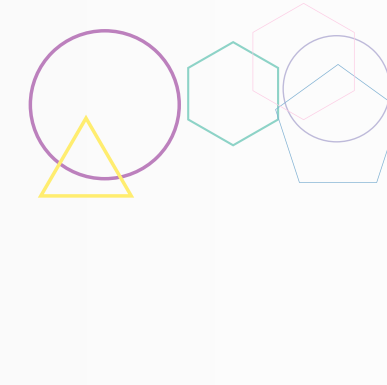[{"shape": "hexagon", "thickness": 1.5, "radius": 0.67, "center": [0.602, 0.757]}, {"shape": "circle", "thickness": 1, "radius": 0.69, "center": [0.869, 0.769]}, {"shape": "pentagon", "thickness": 0.5, "radius": 0.85, "center": [0.872, 0.663]}, {"shape": "hexagon", "thickness": 0.5, "radius": 0.76, "center": [0.783, 0.84]}, {"shape": "circle", "thickness": 2.5, "radius": 0.96, "center": [0.27, 0.728]}, {"shape": "triangle", "thickness": 2.5, "radius": 0.67, "center": [0.222, 0.558]}]